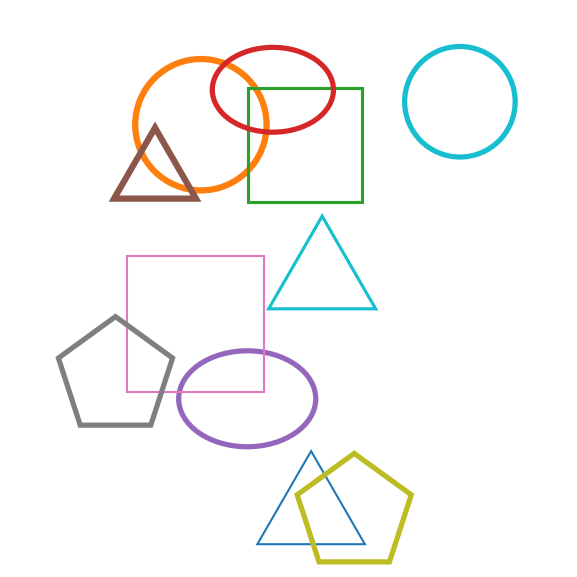[{"shape": "triangle", "thickness": 1, "radius": 0.54, "center": [0.539, 0.111]}, {"shape": "circle", "thickness": 3, "radius": 0.57, "center": [0.348, 0.783]}, {"shape": "square", "thickness": 1.5, "radius": 0.49, "center": [0.528, 0.749]}, {"shape": "oval", "thickness": 2.5, "radius": 0.52, "center": [0.473, 0.844]}, {"shape": "oval", "thickness": 2.5, "radius": 0.59, "center": [0.428, 0.309]}, {"shape": "triangle", "thickness": 3, "radius": 0.41, "center": [0.268, 0.696]}, {"shape": "square", "thickness": 1, "radius": 0.59, "center": [0.339, 0.438]}, {"shape": "pentagon", "thickness": 2.5, "radius": 0.52, "center": [0.2, 0.347]}, {"shape": "pentagon", "thickness": 2.5, "radius": 0.52, "center": [0.613, 0.11]}, {"shape": "triangle", "thickness": 1.5, "radius": 0.53, "center": [0.558, 0.518]}, {"shape": "circle", "thickness": 2.5, "radius": 0.48, "center": [0.796, 0.823]}]